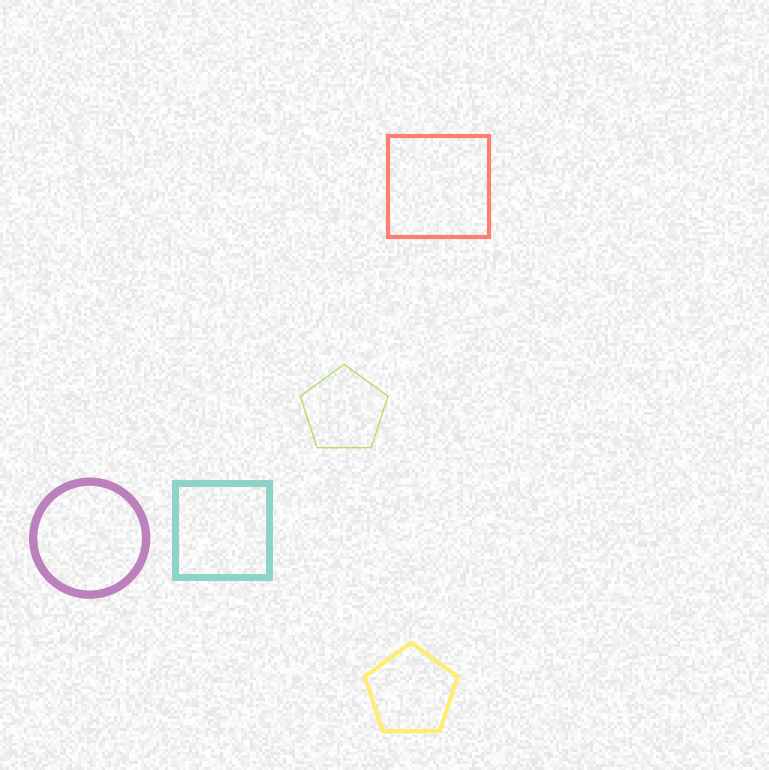[{"shape": "square", "thickness": 2.5, "radius": 0.31, "center": [0.289, 0.312]}, {"shape": "square", "thickness": 1.5, "radius": 0.33, "center": [0.569, 0.758]}, {"shape": "pentagon", "thickness": 0.5, "radius": 0.3, "center": [0.447, 0.467]}, {"shape": "circle", "thickness": 3, "radius": 0.37, "center": [0.116, 0.301]}, {"shape": "pentagon", "thickness": 1.5, "radius": 0.32, "center": [0.534, 0.102]}]